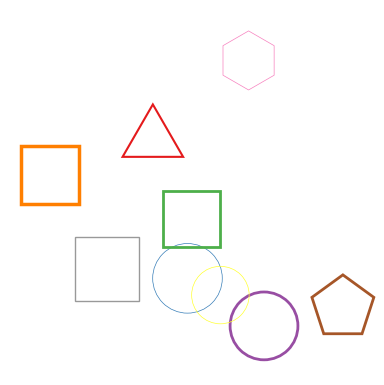[{"shape": "triangle", "thickness": 1.5, "radius": 0.45, "center": [0.397, 0.638]}, {"shape": "circle", "thickness": 0.5, "radius": 0.45, "center": [0.487, 0.277]}, {"shape": "square", "thickness": 2, "radius": 0.37, "center": [0.498, 0.431]}, {"shape": "circle", "thickness": 2, "radius": 0.44, "center": [0.686, 0.154]}, {"shape": "square", "thickness": 2.5, "radius": 0.37, "center": [0.131, 0.546]}, {"shape": "circle", "thickness": 0.5, "radius": 0.37, "center": [0.572, 0.234]}, {"shape": "pentagon", "thickness": 2, "radius": 0.42, "center": [0.891, 0.202]}, {"shape": "hexagon", "thickness": 0.5, "radius": 0.38, "center": [0.646, 0.843]}, {"shape": "square", "thickness": 1, "radius": 0.42, "center": [0.279, 0.303]}]